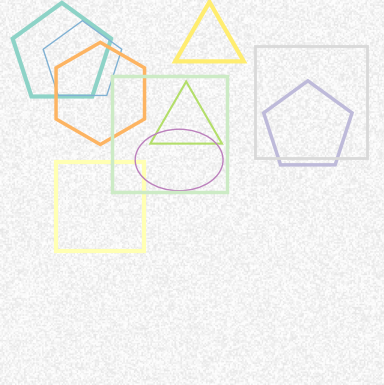[{"shape": "pentagon", "thickness": 3, "radius": 0.67, "center": [0.161, 0.858]}, {"shape": "square", "thickness": 3, "radius": 0.58, "center": [0.26, 0.463]}, {"shape": "pentagon", "thickness": 2.5, "radius": 0.6, "center": [0.8, 0.669]}, {"shape": "pentagon", "thickness": 1, "radius": 0.54, "center": [0.214, 0.839]}, {"shape": "hexagon", "thickness": 2.5, "radius": 0.66, "center": [0.26, 0.757]}, {"shape": "triangle", "thickness": 1.5, "radius": 0.54, "center": [0.484, 0.681]}, {"shape": "square", "thickness": 2, "radius": 0.73, "center": [0.808, 0.735]}, {"shape": "oval", "thickness": 1, "radius": 0.57, "center": [0.465, 0.584]}, {"shape": "square", "thickness": 2.5, "radius": 0.75, "center": [0.44, 0.652]}, {"shape": "triangle", "thickness": 3, "radius": 0.51, "center": [0.544, 0.892]}]